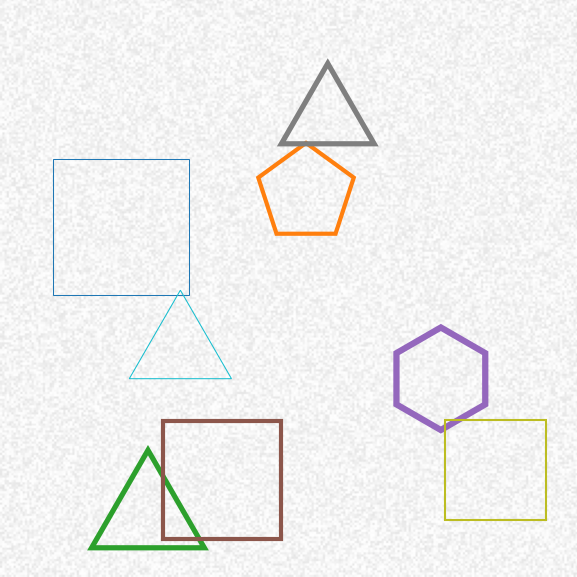[{"shape": "square", "thickness": 0.5, "radius": 0.59, "center": [0.21, 0.606]}, {"shape": "pentagon", "thickness": 2, "radius": 0.43, "center": [0.53, 0.665]}, {"shape": "triangle", "thickness": 2.5, "radius": 0.56, "center": [0.256, 0.107]}, {"shape": "hexagon", "thickness": 3, "radius": 0.44, "center": [0.763, 0.343]}, {"shape": "square", "thickness": 2, "radius": 0.51, "center": [0.385, 0.167]}, {"shape": "triangle", "thickness": 2.5, "radius": 0.46, "center": [0.568, 0.797]}, {"shape": "square", "thickness": 1, "radius": 0.44, "center": [0.858, 0.185]}, {"shape": "triangle", "thickness": 0.5, "radius": 0.51, "center": [0.312, 0.394]}]